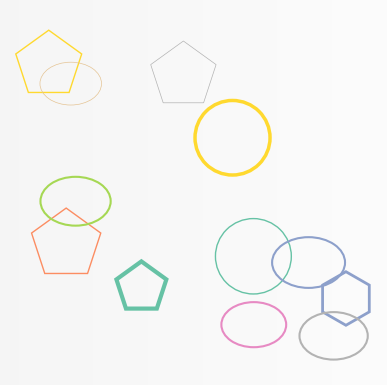[{"shape": "circle", "thickness": 1, "radius": 0.49, "center": [0.654, 0.334]}, {"shape": "pentagon", "thickness": 3, "radius": 0.34, "center": [0.365, 0.253]}, {"shape": "pentagon", "thickness": 1, "radius": 0.47, "center": [0.171, 0.366]}, {"shape": "hexagon", "thickness": 2, "radius": 0.35, "center": [0.893, 0.225]}, {"shape": "oval", "thickness": 1.5, "radius": 0.47, "center": [0.796, 0.318]}, {"shape": "oval", "thickness": 1.5, "radius": 0.42, "center": [0.655, 0.157]}, {"shape": "oval", "thickness": 1.5, "radius": 0.45, "center": [0.195, 0.477]}, {"shape": "circle", "thickness": 2.5, "radius": 0.48, "center": [0.6, 0.642]}, {"shape": "pentagon", "thickness": 1, "radius": 0.45, "center": [0.126, 0.832]}, {"shape": "oval", "thickness": 0.5, "radius": 0.4, "center": [0.183, 0.783]}, {"shape": "pentagon", "thickness": 0.5, "radius": 0.44, "center": [0.473, 0.805]}, {"shape": "oval", "thickness": 1.5, "radius": 0.44, "center": [0.861, 0.128]}]